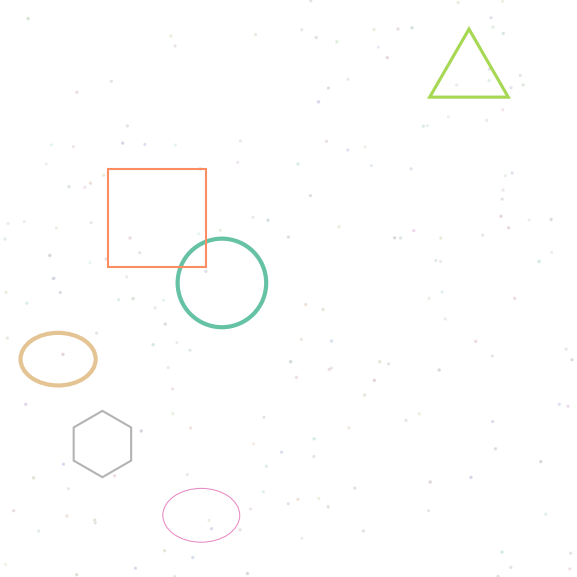[{"shape": "circle", "thickness": 2, "radius": 0.38, "center": [0.384, 0.509]}, {"shape": "square", "thickness": 1, "radius": 0.42, "center": [0.272, 0.622]}, {"shape": "oval", "thickness": 0.5, "radius": 0.33, "center": [0.349, 0.107]}, {"shape": "triangle", "thickness": 1.5, "radius": 0.39, "center": [0.812, 0.87]}, {"shape": "oval", "thickness": 2, "radius": 0.33, "center": [0.101, 0.377]}, {"shape": "hexagon", "thickness": 1, "radius": 0.29, "center": [0.177, 0.23]}]